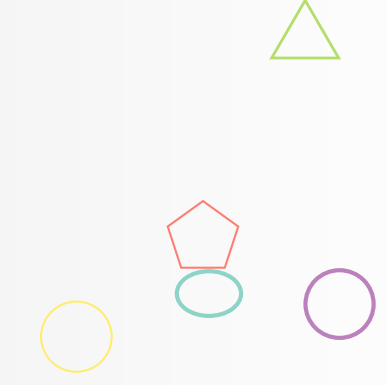[{"shape": "oval", "thickness": 3, "radius": 0.41, "center": [0.539, 0.237]}, {"shape": "pentagon", "thickness": 1.5, "radius": 0.48, "center": [0.524, 0.382]}, {"shape": "triangle", "thickness": 2, "radius": 0.5, "center": [0.788, 0.899]}, {"shape": "circle", "thickness": 3, "radius": 0.44, "center": [0.876, 0.21]}, {"shape": "circle", "thickness": 1.5, "radius": 0.46, "center": [0.197, 0.126]}]